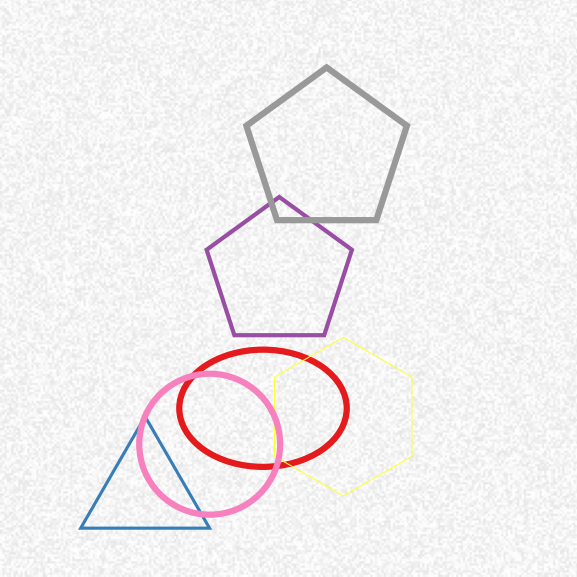[{"shape": "oval", "thickness": 3, "radius": 0.72, "center": [0.455, 0.292]}, {"shape": "triangle", "thickness": 1.5, "radius": 0.64, "center": [0.251, 0.149]}, {"shape": "pentagon", "thickness": 2, "radius": 0.66, "center": [0.484, 0.526]}, {"shape": "hexagon", "thickness": 0.5, "radius": 0.69, "center": [0.594, 0.278]}, {"shape": "circle", "thickness": 3, "radius": 0.61, "center": [0.363, 0.23]}, {"shape": "pentagon", "thickness": 3, "radius": 0.73, "center": [0.566, 0.736]}]